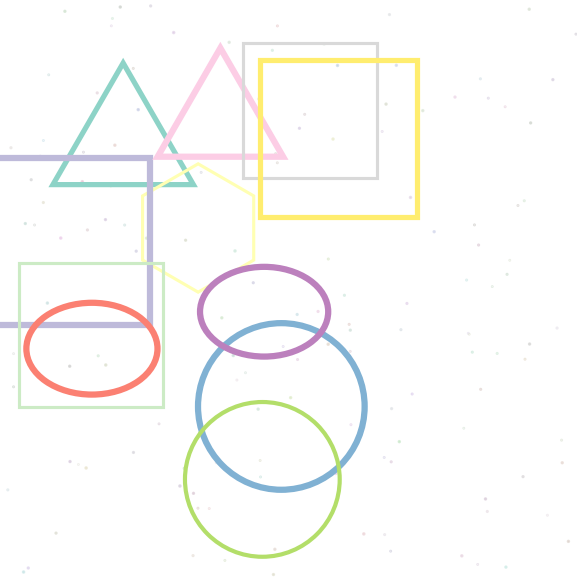[{"shape": "triangle", "thickness": 2.5, "radius": 0.7, "center": [0.213, 0.75]}, {"shape": "hexagon", "thickness": 1.5, "radius": 0.56, "center": [0.343, 0.604]}, {"shape": "square", "thickness": 3, "radius": 0.72, "center": [0.115, 0.581]}, {"shape": "oval", "thickness": 3, "radius": 0.57, "center": [0.159, 0.395]}, {"shape": "circle", "thickness": 3, "radius": 0.72, "center": [0.487, 0.295]}, {"shape": "circle", "thickness": 2, "radius": 0.67, "center": [0.454, 0.169]}, {"shape": "triangle", "thickness": 3, "radius": 0.63, "center": [0.382, 0.79]}, {"shape": "square", "thickness": 1.5, "radius": 0.58, "center": [0.537, 0.808]}, {"shape": "oval", "thickness": 3, "radius": 0.55, "center": [0.457, 0.459]}, {"shape": "square", "thickness": 1.5, "radius": 0.62, "center": [0.157, 0.419]}, {"shape": "square", "thickness": 2.5, "radius": 0.68, "center": [0.586, 0.759]}]